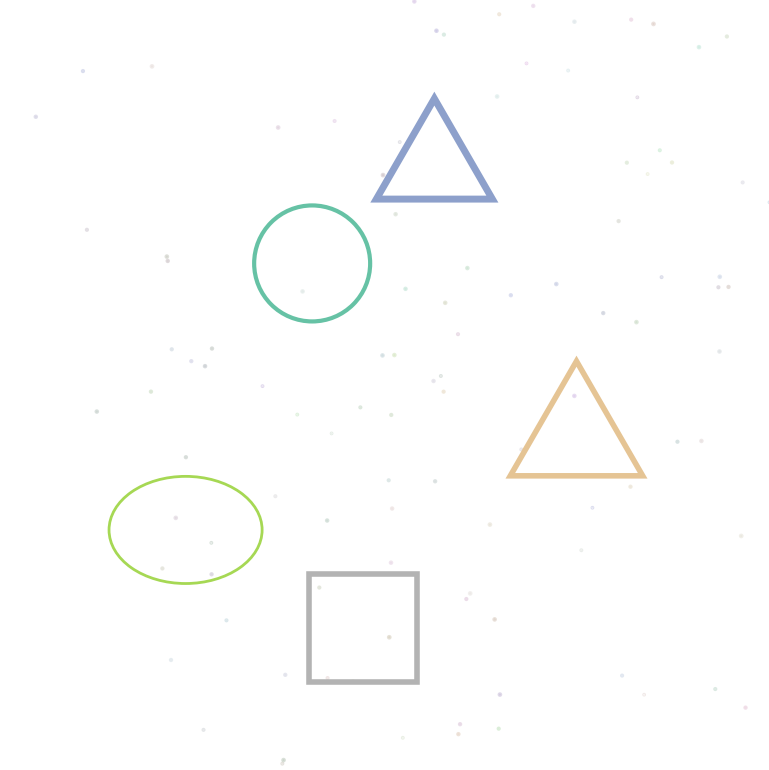[{"shape": "circle", "thickness": 1.5, "radius": 0.38, "center": [0.405, 0.658]}, {"shape": "triangle", "thickness": 2.5, "radius": 0.44, "center": [0.564, 0.785]}, {"shape": "oval", "thickness": 1, "radius": 0.5, "center": [0.241, 0.312]}, {"shape": "triangle", "thickness": 2, "radius": 0.5, "center": [0.749, 0.432]}, {"shape": "square", "thickness": 2, "radius": 0.35, "center": [0.471, 0.184]}]